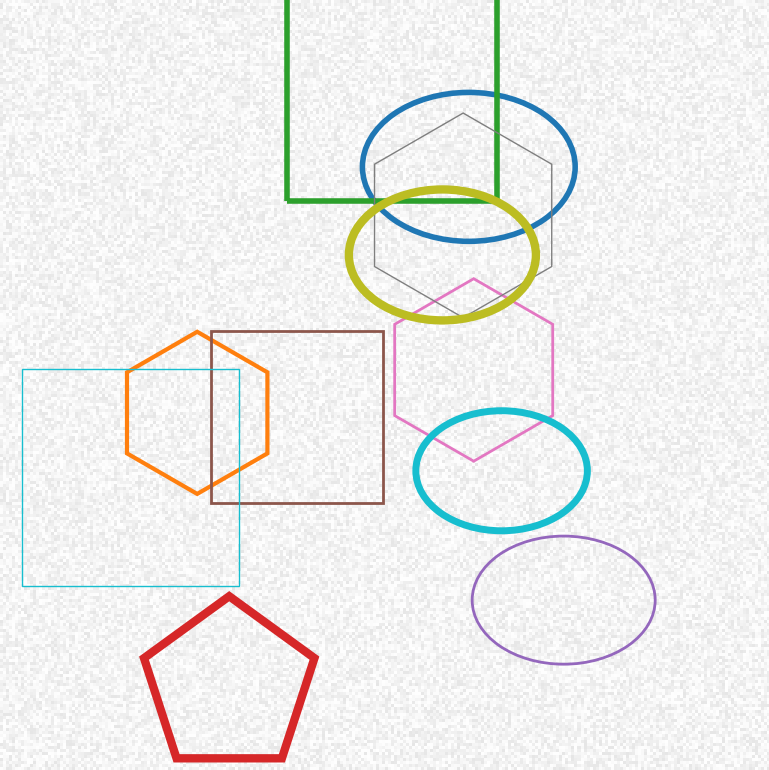[{"shape": "oval", "thickness": 2, "radius": 0.69, "center": [0.609, 0.783]}, {"shape": "hexagon", "thickness": 1.5, "radius": 0.53, "center": [0.256, 0.464]}, {"shape": "square", "thickness": 2, "radius": 0.68, "center": [0.509, 0.875]}, {"shape": "pentagon", "thickness": 3, "radius": 0.58, "center": [0.298, 0.109]}, {"shape": "oval", "thickness": 1, "radius": 0.59, "center": [0.732, 0.221]}, {"shape": "square", "thickness": 1, "radius": 0.56, "center": [0.386, 0.459]}, {"shape": "hexagon", "thickness": 1, "radius": 0.59, "center": [0.615, 0.52]}, {"shape": "hexagon", "thickness": 0.5, "radius": 0.66, "center": [0.601, 0.72]}, {"shape": "oval", "thickness": 3, "radius": 0.61, "center": [0.575, 0.669]}, {"shape": "oval", "thickness": 2.5, "radius": 0.56, "center": [0.651, 0.389]}, {"shape": "square", "thickness": 0.5, "radius": 0.71, "center": [0.17, 0.38]}]